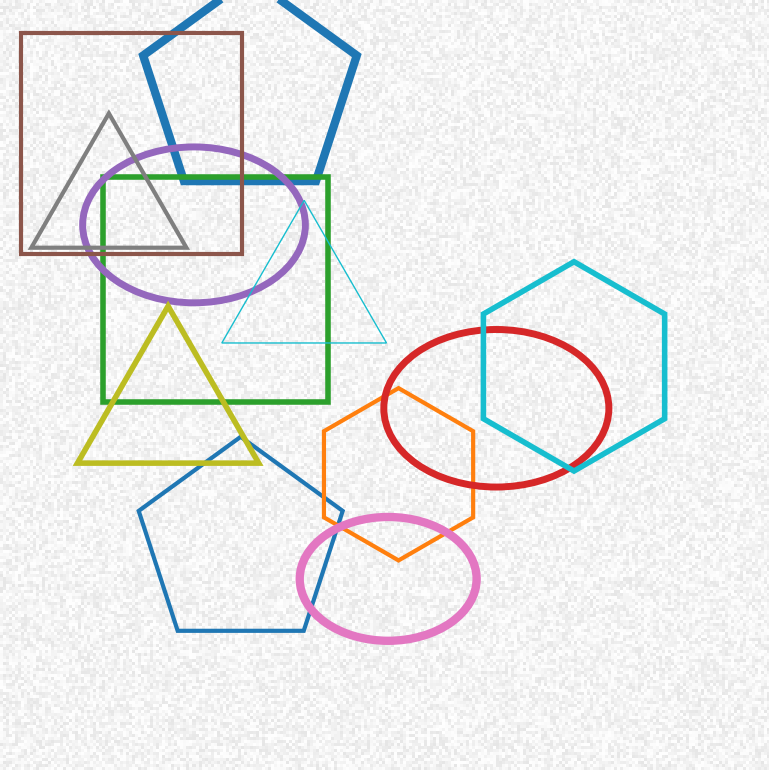[{"shape": "pentagon", "thickness": 1.5, "radius": 0.7, "center": [0.313, 0.293]}, {"shape": "pentagon", "thickness": 3, "radius": 0.73, "center": [0.325, 0.883]}, {"shape": "hexagon", "thickness": 1.5, "radius": 0.56, "center": [0.518, 0.384]}, {"shape": "square", "thickness": 2, "radius": 0.73, "center": [0.28, 0.624]}, {"shape": "oval", "thickness": 2.5, "radius": 0.73, "center": [0.645, 0.47]}, {"shape": "oval", "thickness": 2.5, "radius": 0.72, "center": [0.252, 0.708]}, {"shape": "square", "thickness": 1.5, "radius": 0.72, "center": [0.171, 0.814]}, {"shape": "oval", "thickness": 3, "radius": 0.57, "center": [0.504, 0.248]}, {"shape": "triangle", "thickness": 1.5, "radius": 0.58, "center": [0.141, 0.736]}, {"shape": "triangle", "thickness": 2, "radius": 0.68, "center": [0.218, 0.466]}, {"shape": "hexagon", "thickness": 2, "radius": 0.68, "center": [0.745, 0.524]}, {"shape": "triangle", "thickness": 0.5, "radius": 0.62, "center": [0.395, 0.616]}]